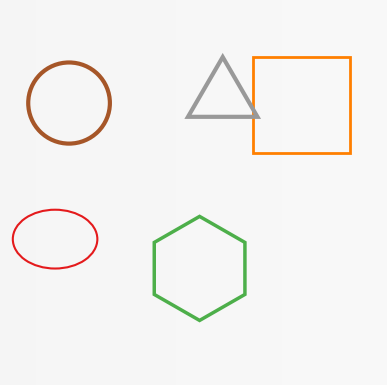[{"shape": "oval", "thickness": 1.5, "radius": 0.55, "center": [0.142, 0.379]}, {"shape": "hexagon", "thickness": 2.5, "radius": 0.68, "center": [0.515, 0.303]}, {"shape": "square", "thickness": 2, "radius": 0.63, "center": [0.778, 0.727]}, {"shape": "circle", "thickness": 3, "radius": 0.53, "center": [0.178, 0.732]}, {"shape": "triangle", "thickness": 3, "radius": 0.52, "center": [0.575, 0.748]}]